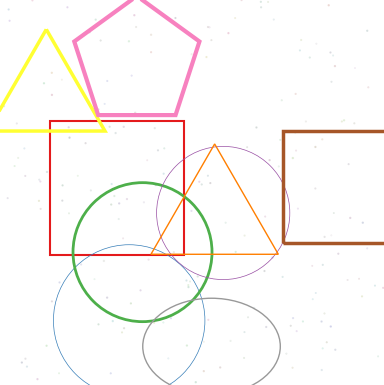[{"shape": "square", "thickness": 1.5, "radius": 0.87, "center": [0.304, 0.511]}, {"shape": "circle", "thickness": 0.5, "radius": 0.98, "center": [0.335, 0.168]}, {"shape": "circle", "thickness": 2, "radius": 0.9, "center": [0.37, 0.345]}, {"shape": "circle", "thickness": 0.5, "radius": 0.87, "center": [0.58, 0.447]}, {"shape": "triangle", "thickness": 1, "radius": 0.96, "center": [0.558, 0.435]}, {"shape": "triangle", "thickness": 2.5, "radius": 0.88, "center": [0.12, 0.748]}, {"shape": "square", "thickness": 2.5, "radius": 0.73, "center": [0.879, 0.515]}, {"shape": "pentagon", "thickness": 3, "radius": 0.85, "center": [0.355, 0.839]}, {"shape": "oval", "thickness": 1, "radius": 0.89, "center": [0.549, 0.1]}]